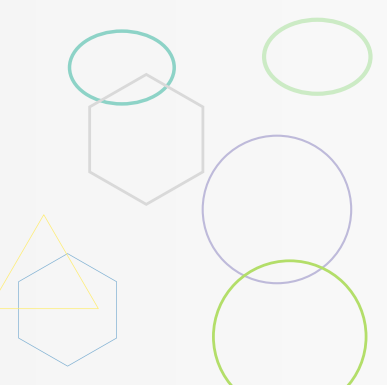[{"shape": "oval", "thickness": 2.5, "radius": 0.68, "center": [0.314, 0.825]}, {"shape": "circle", "thickness": 1.5, "radius": 0.96, "center": [0.715, 0.456]}, {"shape": "hexagon", "thickness": 0.5, "radius": 0.73, "center": [0.174, 0.195]}, {"shape": "circle", "thickness": 2, "radius": 0.98, "center": [0.748, 0.126]}, {"shape": "hexagon", "thickness": 2, "radius": 0.84, "center": [0.377, 0.638]}, {"shape": "oval", "thickness": 3, "radius": 0.69, "center": [0.819, 0.853]}, {"shape": "triangle", "thickness": 0.5, "radius": 0.81, "center": [0.113, 0.28]}]